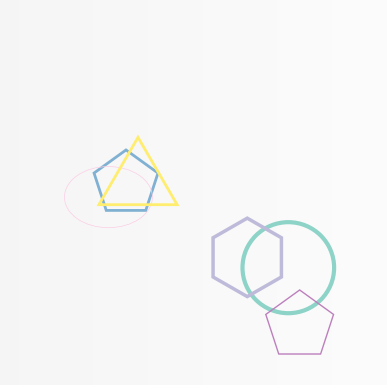[{"shape": "circle", "thickness": 3, "radius": 0.59, "center": [0.744, 0.305]}, {"shape": "hexagon", "thickness": 2.5, "radius": 0.51, "center": [0.638, 0.331]}, {"shape": "pentagon", "thickness": 2, "radius": 0.43, "center": [0.325, 0.524]}, {"shape": "oval", "thickness": 0.5, "radius": 0.57, "center": [0.28, 0.488]}, {"shape": "pentagon", "thickness": 1, "radius": 0.46, "center": [0.773, 0.155]}, {"shape": "triangle", "thickness": 2, "radius": 0.58, "center": [0.356, 0.527]}]